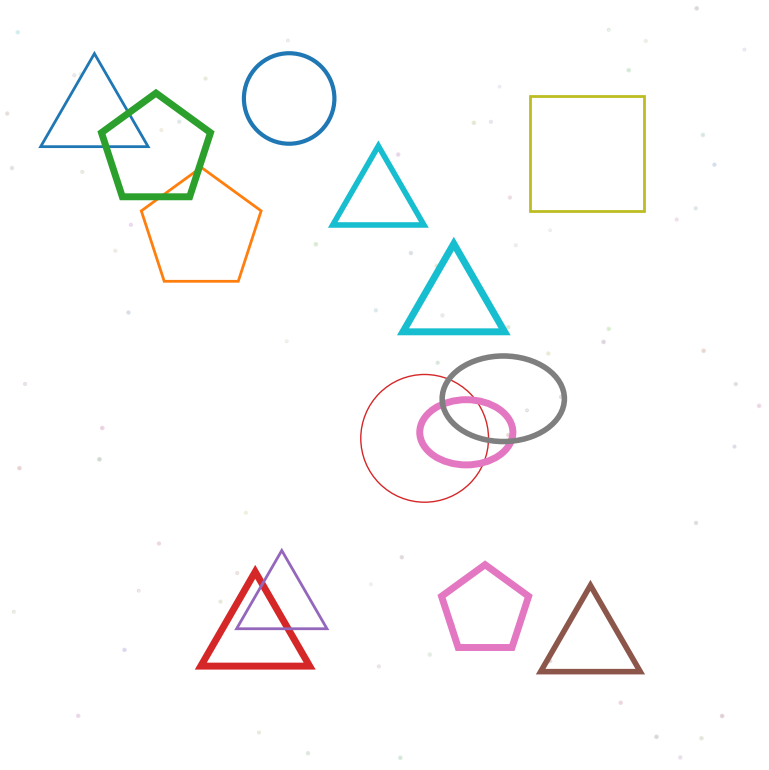[{"shape": "triangle", "thickness": 1, "radius": 0.4, "center": [0.123, 0.85]}, {"shape": "circle", "thickness": 1.5, "radius": 0.29, "center": [0.376, 0.872]}, {"shape": "pentagon", "thickness": 1, "radius": 0.41, "center": [0.261, 0.701]}, {"shape": "pentagon", "thickness": 2.5, "radius": 0.37, "center": [0.203, 0.805]}, {"shape": "circle", "thickness": 0.5, "radius": 0.41, "center": [0.551, 0.431]}, {"shape": "triangle", "thickness": 2.5, "radius": 0.41, "center": [0.331, 0.176]}, {"shape": "triangle", "thickness": 1, "radius": 0.34, "center": [0.366, 0.217]}, {"shape": "triangle", "thickness": 2, "radius": 0.37, "center": [0.767, 0.165]}, {"shape": "oval", "thickness": 2.5, "radius": 0.3, "center": [0.606, 0.439]}, {"shape": "pentagon", "thickness": 2.5, "radius": 0.3, "center": [0.63, 0.207]}, {"shape": "oval", "thickness": 2, "radius": 0.4, "center": [0.654, 0.482]}, {"shape": "square", "thickness": 1, "radius": 0.37, "center": [0.762, 0.8]}, {"shape": "triangle", "thickness": 2, "radius": 0.34, "center": [0.491, 0.742]}, {"shape": "triangle", "thickness": 2.5, "radius": 0.38, "center": [0.589, 0.607]}]